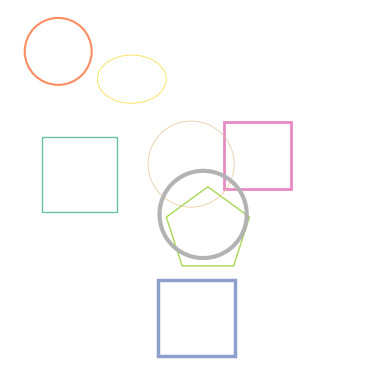[{"shape": "square", "thickness": 1, "radius": 0.49, "center": [0.207, 0.546]}, {"shape": "circle", "thickness": 1.5, "radius": 0.43, "center": [0.151, 0.867]}, {"shape": "square", "thickness": 2.5, "radius": 0.5, "center": [0.51, 0.174]}, {"shape": "square", "thickness": 2, "radius": 0.43, "center": [0.669, 0.596]}, {"shape": "pentagon", "thickness": 1, "radius": 0.57, "center": [0.54, 0.401]}, {"shape": "oval", "thickness": 0.5, "radius": 0.45, "center": [0.342, 0.794]}, {"shape": "circle", "thickness": 0.5, "radius": 0.56, "center": [0.496, 0.574]}, {"shape": "circle", "thickness": 3, "radius": 0.57, "center": [0.528, 0.443]}]